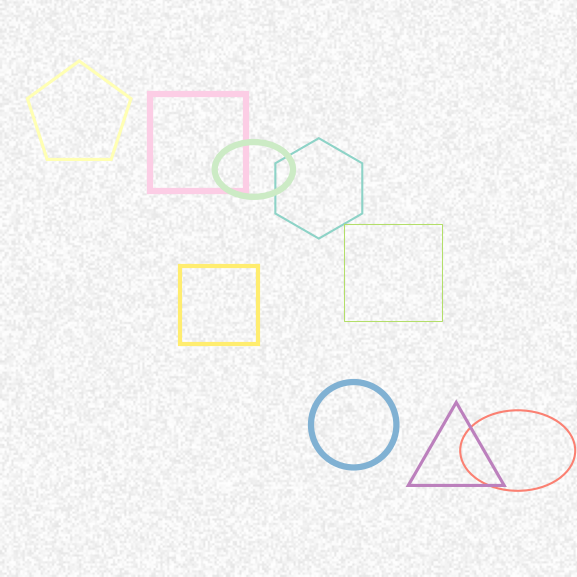[{"shape": "hexagon", "thickness": 1, "radius": 0.43, "center": [0.552, 0.673]}, {"shape": "pentagon", "thickness": 1.5, "radius": 0.47, "center": [0.137, 0.799]}, {"shape": "oval", "thickness": 1, "radius": 0.5, "center": [0.896, 0.219]}, {"shape": "circle", "thickness": 3, "radius": 0.37, "center": [0.612, 0.264]}, {"shape": "square", "thickness": 0.5, "radius": 0.42, "center": [0.681, 0.527]}, {"shape": "square", "thickness": 3, "radius": 0.42, "center": [0.342, 0.752]}, {"shape": "triangle", "thickness": 1.5, "radius": 0.48, "center": [0.79, 0.206]}, {"shape": "oval", "thickness": 3, "radius": 0.34, "center": [0.44, 0.706]}, {"shape": "square", "thickness": 2, "radius": 0.34, "center": [0.379, 0.471]}]